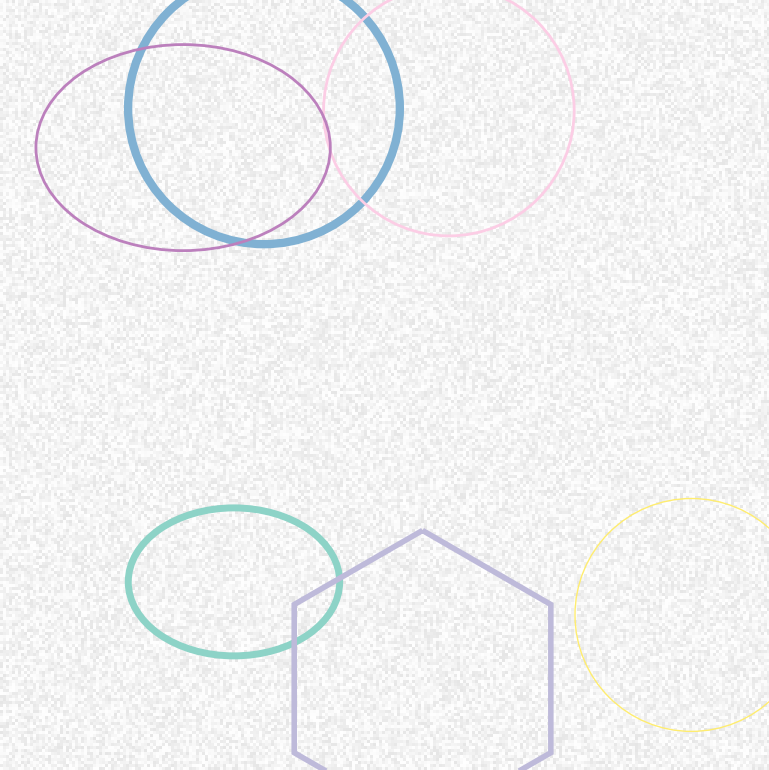[{"shape": "oval", "thickness": 2.5, "radius": 0.69, "center": [0.304, 0.244]}, {"shape": "hexagon", "thickness": 2, "radius": 0.96, "center": [0.549, 0.119]}, {"shape": "circle", "thickness": 3, "radius": 0.88, "center": [0.343, 0.859]}, {"shape": "circle", "thickness": 1, "radius": 0.81, "center": [0.583, 0.856]}, {"shape": "oval", "thickness": 1, "radius": 0.96, "center": [0.238, 0.808]}, {"shape": "circle", "thickness": 0.5, "radius": 0.76, "center": [0.898, 0.201]}]